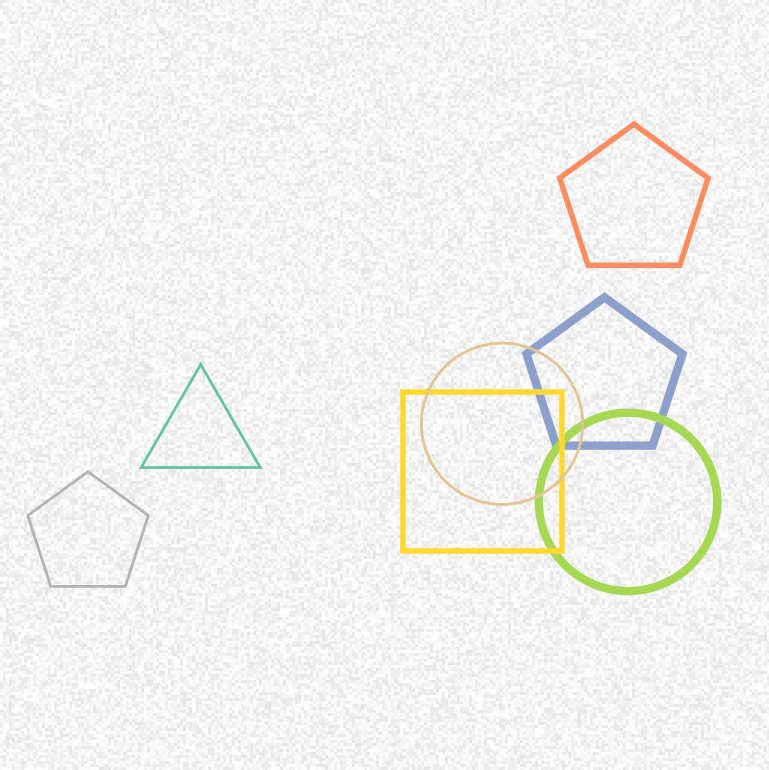[{"shape": "triangle", "thickness": 1, "radius": 0.45, "center": [0.261, 0.437]}, {"shape": "pentagon", "thickness": 2, "radius": 0.51, "center": [0.823, 0.737]}, {"shape": "pentagon", "thickness": 3, "radius": 0.53, "center": [0.785, 0.507]}, {"shape": "circle", "thickness": 3, "radius": 0.58, "center": [0.816, 0.348]}, {"shape": "square", "thickness": 2, "radius": 0.52, "center": [0.627, 0.388]}, {"shape": "circle", "thickness": 1, "radius": 0.52, "center": [0.652, 0.45]}, {"shape": "pentagon", "thickness": 1, "radius": 0.41, "center": [0.114, 0.305]}]